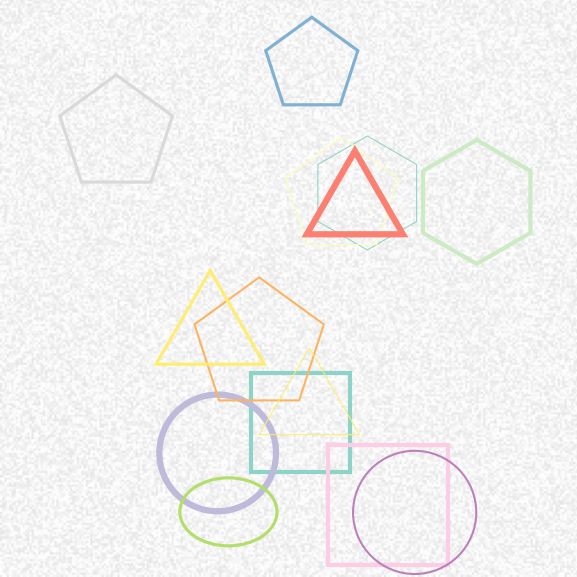[{"shape": "square", "thickness": 2, "radius": 0.43, "center": [0.521, 0.268]}, {"shape": "hexagon", "thickness": 0.5, "radius": 0.49, "center": [0.636, 0.665]}, {"shape": "pentagon", "thickness": 0.5, "radius": 0.51, "center": [0.592, 0.659]}, {"shape": "circle", "thickness": 3, "radius": 0.51, "center": [0.377, 0.215]}, {"shape": "triangle", "thickness": 3, "radius": 0.48, "center": [0.614, 0.641]}, {"shape": "pentagon", "thickness": 1.5, "radius": 0.42, "center": [0.54, 0.886]}, {"shape": "pentagon", "thickness": 1, "radius": 0.59, "center": [0.449, 0.401]}, {"shape": "oval", "thickness": 1.5, "radius": 0.42, "center": [0.396, 0.113]}, {"shape": "square", "thickness": 2, "radius": 0.52, "center": [0.671, 0.125]}, {"shape": "pentagon", "thickness": 1.5, "radius": 0.51, "center": [0.201, 0.767]}, {"shape": "circle", "thickness": 1, "radius": 0.53, "center": [0.718, 0.112]}, {"shape": "hexagon", "thickness": 2, "radius": 0.54, "center": [0.825, 0.65]}, {"shape": "triangle", "thickness": 1.5, "radius": 0.54, "center": [0.364, 0.423]}, {"shape": "triangle", "thickness": 0.5, "radius": 0.5, "center": [0.536, 0.297]}]